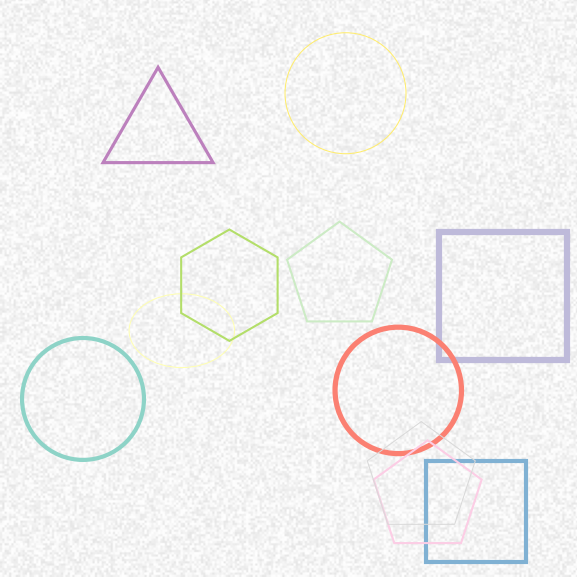[{"shape": "circle", "thickness": 2, "radius": 0.53, "center": [0.144, 0.308]}, {"shape": "oval", "thickness": 0.5, "radius": 0.46, "center": [0.315, 0.427]}, {"shape": "square", "thickness": 3, "radius": 0.55, "center": [0.871, 0.486]}, {"shape": "circle", "thickness": 2.5, "radius": 0.55, "center": [0.69, 0.323]}, {"shape": "square", "thickness": 2, "radius": 0.44, "center": [0.824, 0.113]}, {"shape": "hexagon", "thickness": 1, "radius": 0.48, "center": [0.397, 0.505]}, {"shape": "pentagon", "thickness": 1, "radius": 0.49, "center": [0.74, 0.138]}, {"shape": "pentagon", "thickness": 0.5, "radius": 0.49, "center": [0.729, 0.171]}, {"shape": "triangle", "thickness": 1.5, "radius": 0.55, "center": [0.274, 0.773]}, {"shape": "pentagon", "thickness": 1, "radius": 0.48, "center": [0.588, 0.52]}, {"shape": "circle", "thickness": 0.5, "radius": 0.52, "center": [0.598, 0.838]}]